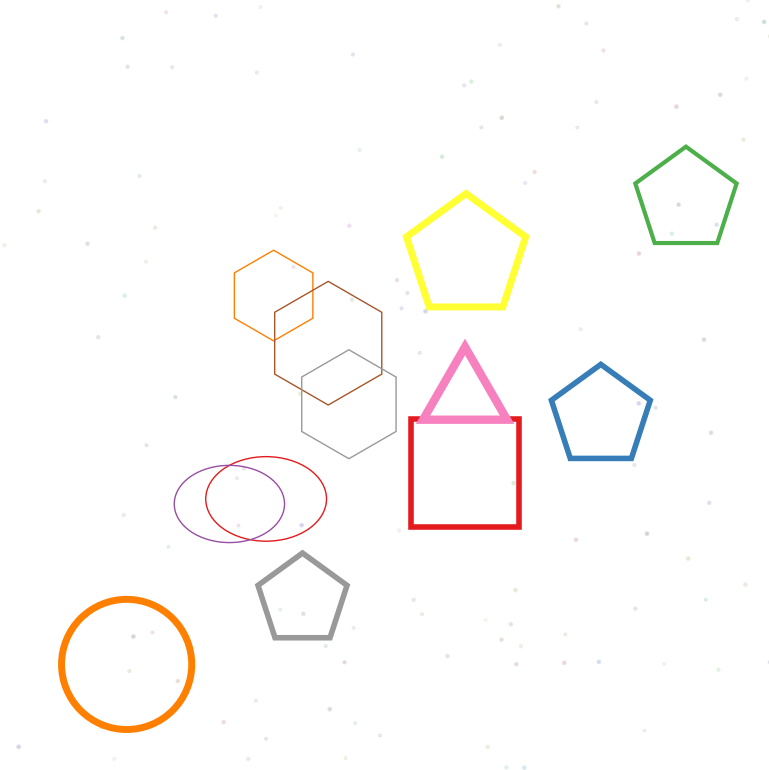[{"shape": "oval", "thickness": 0.5, "radius": 0.39, "center": [0.346, 0.352]}, {"shape": "square", "thickness": 2, "radius": 0.35, "center": [0.604, 0.386]}, {"shape": "pentagon", "thickness": 2, "radius": 0.34, "center": [0.78, 0.459]}, {"shape": "pentagon", "thickness": 1.5, "radius": 0.35, "center": [0.891, 0.74]}, {"shape": "oval", "thickness": 0.5, "radius": 0.36, "center": [0.298, 0.345]}, {"shape": "hexagon", "thickness": 0.5, "radius": 0.29, "center": [0.355, 0.616]}, {"shape": "circle", "thickness": 2.5, "radius": 0.42, "center": [0.164, 0.137]}, {"shape": "pentagon", "thickness": 2.5, "radius": 0.41, "center": [0.605, 0.667]}, {"shape": "hexagon", "thickness": 0.5, "radius": 0.4, "center": [0.426, 0.554]}, {"shape": "triangle", "thickness": 3, "radius": 0.32, "center": [0.604, 0.486]}, {"shape": "hexagon", "thickness": 0.5, "radius": 0.35, "center": [0.453, 0.475]}, {"shape": "pentagon", "thickness": 2, "radius": 0.3, "center": [0.393, 0.221]}]